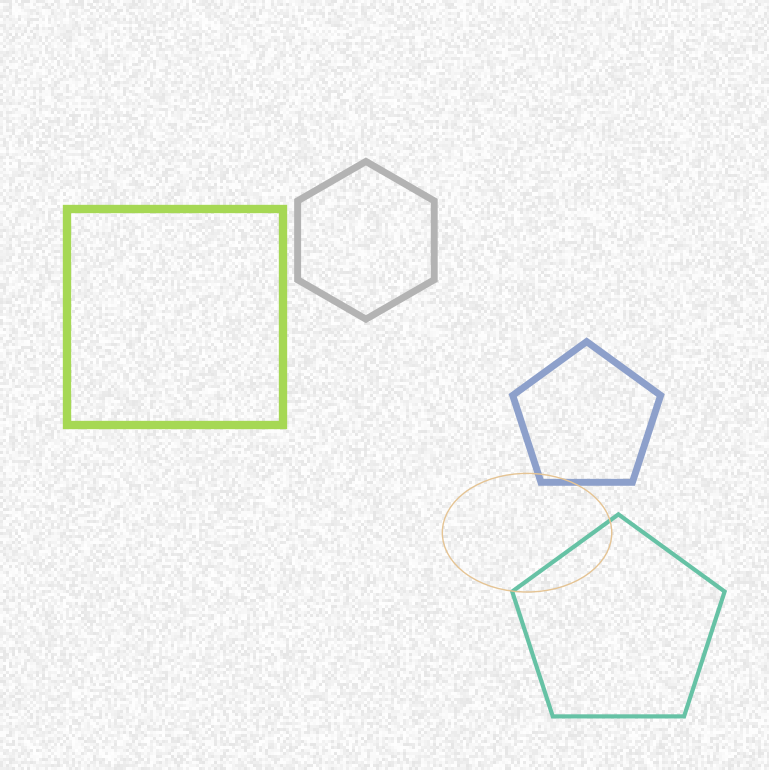[{"shape": "pentagon", "thickness": 1.5, "radius": 0.73, "center": [0.803, 0.187]}, {"shape": "pentagon", "thickness": 2.5, "radius": 0.5, "center": [0.762, 0.455]}, {"shape": "square", "thickness": 3, "radius": 0.7, "center": [0.227, 0.588]}, {"shape": "oval", "thickness": 0.5, "radius": 0.55, "center": [0.684, 0.308]}, {"shape": "hexagon", "thickness": 2.5, "radius": 0.51, "center": [0.475, 0.688]}]